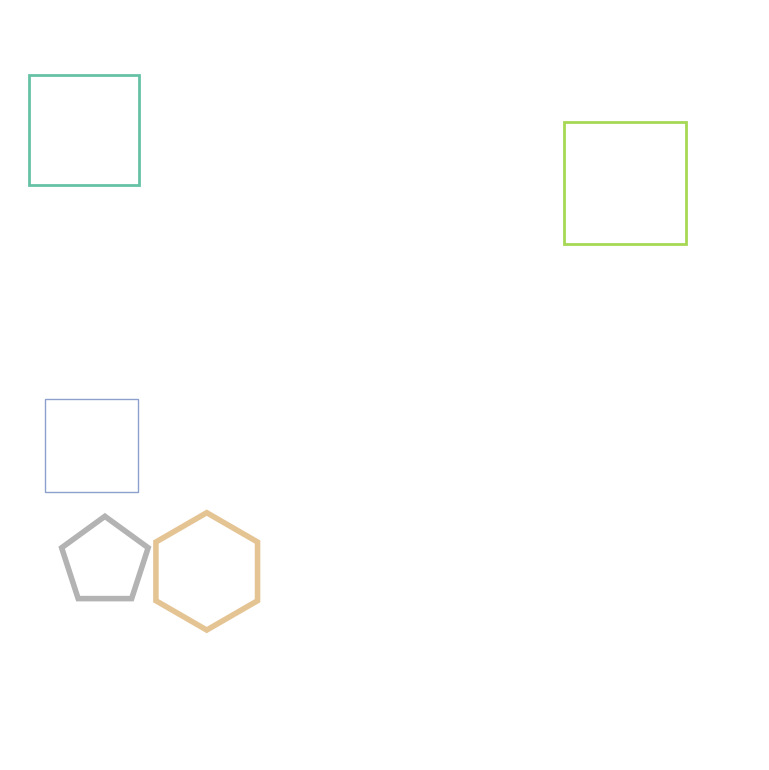[{"shape": "square", "thickness": 1, "radius": 0.36, "center": [0.109, 0.831]}, {"shape": "square", "thickness": 0.5, "radius": 0.3, "center": [0.119, 0.421]}, {"shape": "square", "thickness": 1, "radius": 0.4, "center": [0.811, 0.763]}, {"shape": "hexagon", "thickness": 2, "radius": 0.38, "center": [0.268, 0.258]}, {"shape": "pentagon", "thickness": 2, "radius": 0.3, "center": [0.136, 0.27]}]